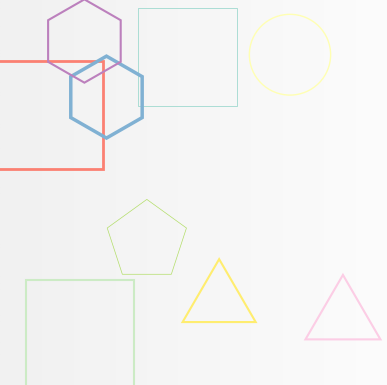[{"shape": "square", "thickness": 0.5, "radius": 0.64, "center": [0.483, 0.851]}, {"shape": "circle", "thickness": 1, "radius": 0.52, "center": [0.748, 0.858]}, {"shape": "square", "thickness": 2, "radius": 0.7, "center": [0.125, 0.702]}, {"shape": "hexagon", "thickness": 2.5, "radius": 0.53, "center": [0.275, 0.748]}, {"shape": "pentagon", "thickness": 0.5, "radius": 0.54, "center": [0.379, 0.375]}, {"shape": "triangle", "thickness": 1.5, "radius": 0.56, "center": [0.885, 0.174]}, {"shape": "hexagon", "thickness": 1.5, "radius": 0.54, "center": [0.218, 0.893]}, {"shape": "square", "thickness": 1.5, "radius": 0.7, "center": [0.206, 0.133]}, {"shape": "triangle", "thickness": 1.5, "radius": 0.54, "center": [0.566, 0.218]}]